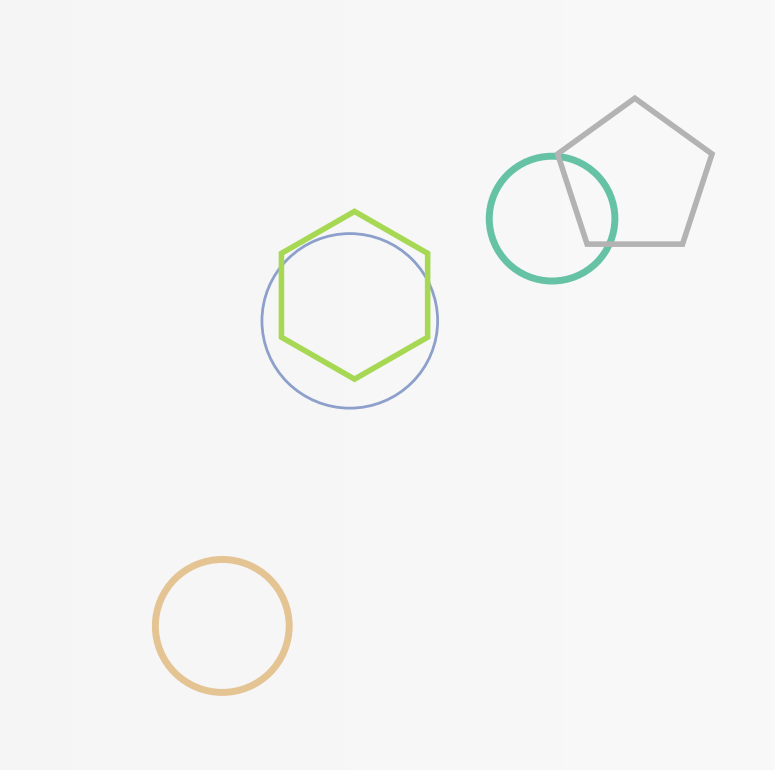[{"shape": "circle", "thickness": 2.5, "radius": 0.41, "center": [0.712, 0.716]}, {"shape": "circle", "thickness": 1, "radius": 0.57, "center": [0.451, 0.583]}, {"shape": "hexagon", "thickness": 2, "radius": 0.54, "center": [0.457, 0.617]}, {"shape": "circle", "thickness": 2.5, "radius": 0.43, "center": [0.287, 0.187]}, {"shape": "pentagon", "thickness": 2, "radius": 0.52, "center": [0.819, 0.768]}]